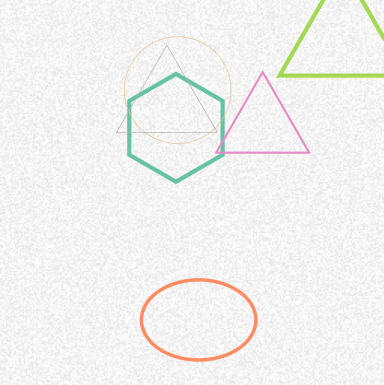[{"shape": "hexagon", "thickness": 3, "radius": 0.7, "center": [0.457, 0.668]}, {"shape": "oval", "thickness": 2.5, "radius": 0.74, "center": [0.516, 0.169]}, {"shape": "triangle", "thickness": 1.5, "radius": 0.7, "center": [0.682, 0.673]}, {"shape": "triangle", "thickness": 3, "radius": 0.94, "center": [0.89, 0.898]}, {"shape": "circle", "thickness": 0.5, "radius": 0.69, "center": [0.461, 0.766]}, {"shape": "triangle", "thickness": 0.5, "radius": 0.76, "center": [0.433, 0.731]}]